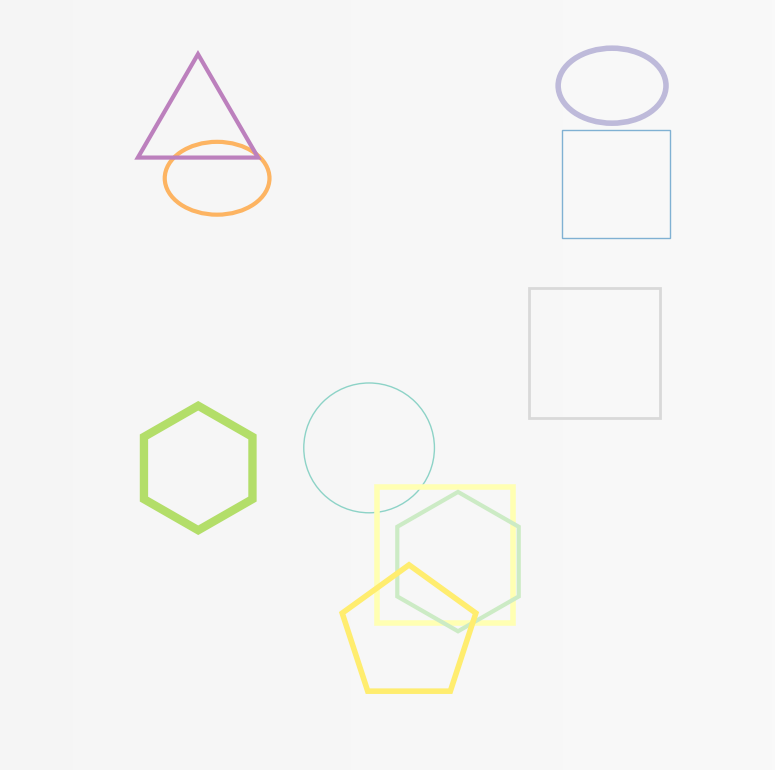[{"shape": "circle", "thickness": 0.5, "radius": 0.42, "center": [0.476, 0.418]}, {"shape": "square", "thickness": 2, "radius": 0.44, "center": [0.574, 0.279]}, {"shape": "oval", "thickness": 2, "radius": 0.35, "center": [0.79, 0.889]}, {"shape": "square", "thickness": 0.5, "radius": 0.35, "center": [0.795, 0.761]}, {"shape": "oval", "thickness": 1.5, "radius": 0.34, "center": [0.28, 0.769]}, {"shape": "hexagon", "thickness": 3, "radius": 0.4, "center": [0.256, 0.392]}, {"shape": "square", "thickness": 1, "radius": 0.42, "center": [0.767, 0.541]}, {"shape": "triangle", "thickness": 1.5, "radius": 0.45, "center": [0.255, 0.84]}, {"shape": "hexagon", "thickness": 1.5, "radius": 0.45, "center": [0.591, 0.271]}, {"shape": "pentagon", "thickness": 2, "radius": 0.45, "center": [0.528, 0.176]}]